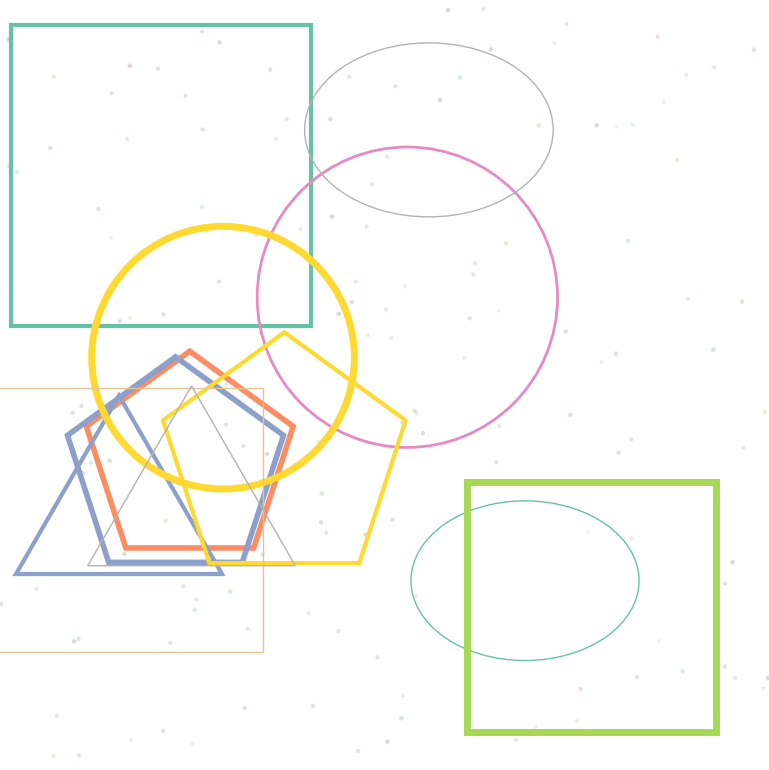[{"shape": "square", "thickness": 1.5, "radius": 0.98, "center": [0.209, 0.772]}, {"shape": "oval", "thickness": 0.5, "radius": 0.74, "center": [0.682, 0.246]}, {"shape": "pentagon", "thickness": 2, "radius": 0.71, "center": [0.246, 0.403]}, {"shape": "pentagon", "thickness": 2, "radius": 0.74, "center": [0.228, 0.389]}, {"shape": "triangle", "thickness": 1.5, "radius": 0.77, "center": [0.155, 0.332]}, {"shape": "circle", "thickness": 1, "radius": 0.98, "center": [0.529, 0.614]}, {"shape": "square", "thickness": 2.5, "radius": 0.81, "center": [0.768, 0.212]}, {"shape": "pentagon", "thickness": 1.5, "radius": 0.83, "center": [0.369, 0.403]}, {"shape": "circle", "thickness": 2.5, "radius": 0.85, "center": [0.29, 0.536]}, {"shape": "square", "thickness": 0.5, "radius": 0.86, "center": [0.169, 0.324]}, {"shape": "triangle", "thickness": 0.5, "radius": 0.78, "center": [0.249, 0.343]}, {"shape": "oval", "thickness": 0.5, "radius": 0.81, "center": [0.557, 0.831]}]